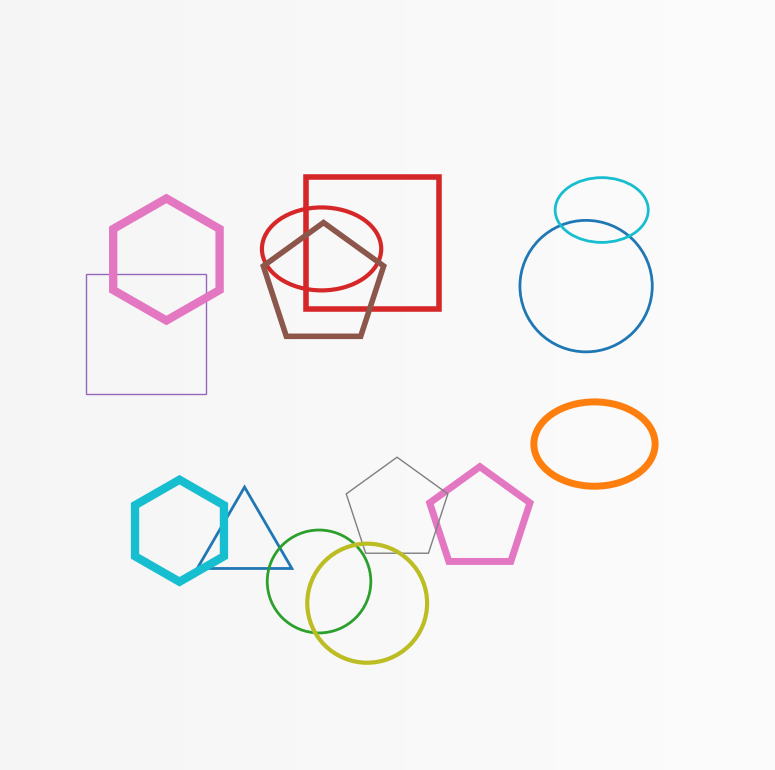[{"shape": "circle", "thickness": 1, "radius": 0.43, "center": [0.756, 0.628]}, {"shape": "triangle", "thickness": 1, "radius": 0.35, "center": [0.316, 0.297]}, {"shape": "oval", "thickness": 2.5, "radius": 0.39, "center": [0.767, 0.423]}, {"shape": "circle", "thickness": 1, "radius": 0.33, "center": [0.412, 0.245]}, {"shape": "square", "thickness": 2, "radius": 0.43, "center": [0.48, 0.684]}, {"shape": "oval", "thickness": 1.5, "radius": 0.38, "center": [0.415, 0.677]}, {"shape": "square", "thickness": 0.5, "radius": 0.39, "center": [0.188, 0.566]}, {"shape": "pentagon", "thickness": 2, "radius": 0.41, "center": [0.417, 0.629]}, {"shape": "pentagon", "thickness": 2.5, "radius": 0.34, "center": [0.619, 0.326]}, {"shape": "hexagon", "thickness": 3, "radius": 0.4, "center": [0.215, 0.663]}, {"shape": "pentagon", "thickness": 0.5, "radius": 0.34, "center": [0.512, 0.337]}, {"shape": "circle", "thickness": 1.5, "radius": 0.39, "center": [0.474, 0.217]}, {"shape": "hexagon", "thickness": 3, "radius": 0.33, "center": [0.232, 0.311]}, {"shape": "oval", "thickness": 1, "radius": 0.3, "center": [0.776, 0.727]}]